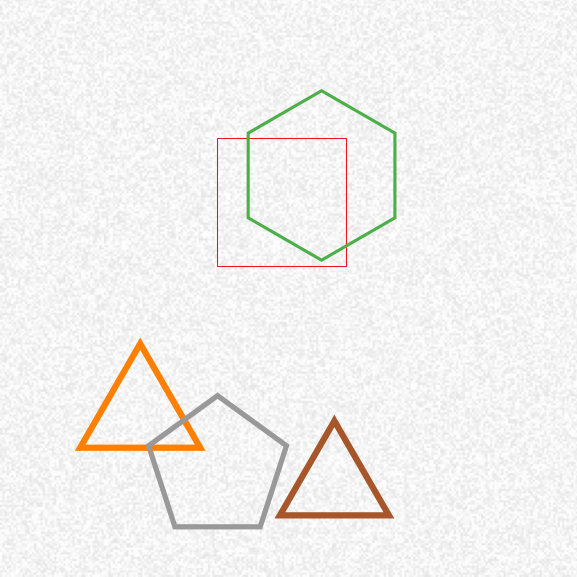[{"shape": "square", "thickness": 0.5, "radius": 0.56, "center": [0.487, 0.649]}, {"shape": "hexagon", "thickness": 1.5, "radius": 0.73, "center": [0.557, 0.695]}, {"shape": "triangle", "thickness": 3, "radius": 0.6, "center": [0.243, 0.284]}, {"shape": "triangle", "thickness": 3, "radius": 0.55, "center": [0.579, 0.161]}, {"shape": "pentagon", "thickness": 2.5, "radius": 0.63, "center": [0.377, 0.188]}]